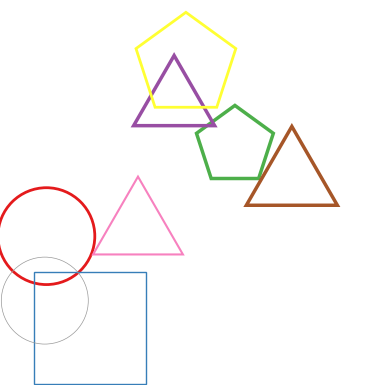[{"shape": "circle", "thickness": 2, "radius": 0.63, "center": [0.12, 0.387]}, {"shape": "square", "thickness": 1, "radius": 0.73, "center": [0.234, 0.147]}, {"shape": "pentagon", "thickness": 2.5, "radius": 0.52, "center": [0.61, 0.621]}, {"shape": "triangle", "thickness": 2.5, "radius": 0.61, "center": [0.452, 0.734]}, {"shape": "pentagon", "thickness": 2, "radius": 0.68, "center": [0.483, 0.832]}, {"shape": "triangle", "thickness": 2.5, "radius": 0.68, "center": [0.758, 0.535]}, {"shape": "triangle", "thickness": 1.5, "radius": 0.67, "center": [0.358, 0.406]}, {"shape": "circle", "thickness": 0.5, "radius": 0.56, "center": [0.116, 0.219]}]